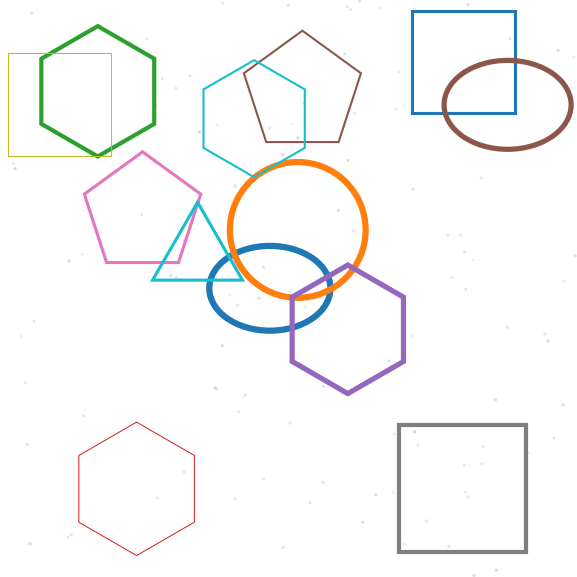[{"shape": "oval", "thickness": 3, "radius": 0.52, "center": [0.467, 0.5]}, {"shape": "square", "thickness": 1.5, "radius": 0.44, "center": [0.803, 0.892]}, {"shape": "circle", "thickness": 3, "radius": 0.59, "center": [0.516, 0.601]}, {"shape": "hexagon", "thickness": 2, "radius": 0.56, "center": [0.169, 0.841]}, {"shape": "hexagon", "thickness": 0.5, "radius": 0.58, "center": [0.237, 0.153]}, {"shape": "hexagon", "thickness": 2.5, "radius": 0.56, "center": [0.602, 0.429]}, {"shape": "pentagon", "thickness": 1, "radius": 0.53, "center": [0.524, 0.839]}, {"shape": "oval", "thickness": 2.5, "radius": 0.55, "center": [0.879, 0.818]}, {"shape": "pentagon", "thickness": 1.5, "radius": 0.53, "center": [0.247, 0.63]}, {"shape": "square", "thickness": 2, "radius": 0.55, "center": [0.801, 0.153]}, {"shape": "square", "thickness": 0.5, "radius": 0.45, "center": [0.103, 0.818]}, {"shape": "hexagon", "thickness": 1, "radius": 0.51, "center": [0.44, 0.794]}, {"shape": "triangle", "thickness": 1.5, "radius": 0.45, "center": [0.342, 0.559]}]